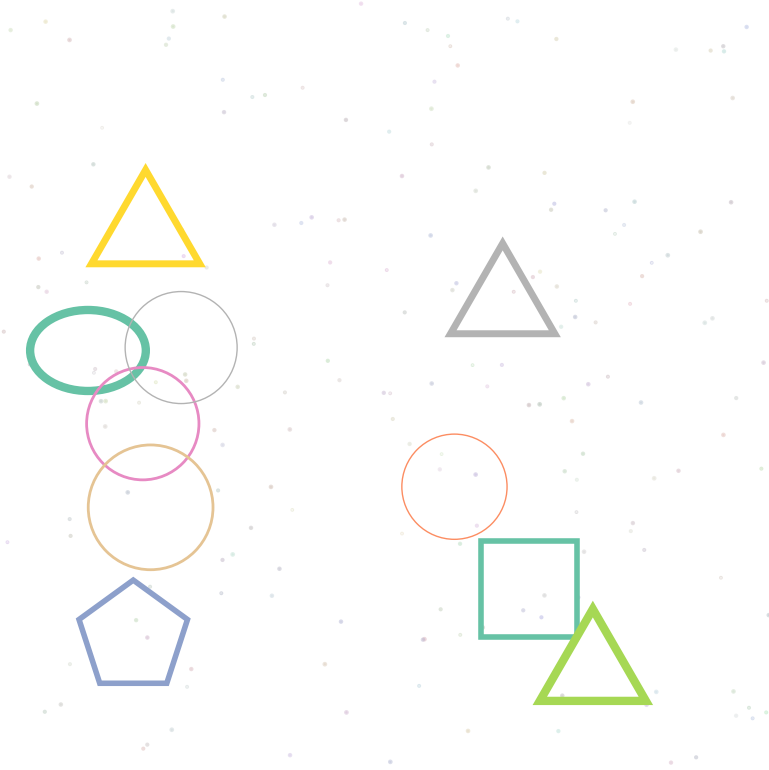[{"shape": "square", "thickness": 2, "radius": 0.31, "center": [0.687, 0.235]}, {"shape": "oval", "thickness": 3, "radius": 0.38, "center": [0.114, 0.545]}, {"shape": "circle", "thickness": 0.5, "radius": 0.34, "center": [0.59, 0.368]}, {"shape": "pentagon", "thickness": 2, "radius": 0.37, "center": [0.173, 0.173]}, {"shape": "circle", "thickness": 1, "radius": 0.36, "center": [0.185, 0.45]}, {"shape": "triangle", "thickness": 3, "radius": 0.4, "center": [0.77, 0.129]}, {"shape": "triangle", "thickness": 2.5, "radius": 0.41, "center": [0.189, 0.698]}, {"shape": "circle", "thickness": 1, "radius": 0.41, "center": [0.196, 0.341]}, {"shape": "circle", "thickness": 0.5, "radius": 0.36, "center": [0.235, 0.549]}, {"shape": "triangle", "thickness": 2.5, "radius": 0.39, "center": [0.653, 0.606]}]